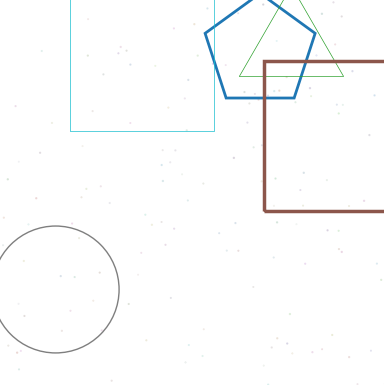[{"shape": "pentagon", "thickness": 2, "radius": 0.75, "center": [0.676, 0.867]}, {"shape": "triangle", "thickness": 0.5, "radius": 0.78, "center": [0.757, 0.88]}, {"shape": "square", "thickness": 2.5, "radius": 0.97, "center": [0.88, 0.646]}, {"shape": "circle", "thickness": 1, "radius": 0.82, "center": [0.145, 0.248]}, {"shape": "square", "thickness": 0.5, "radius": 0.94, "center": [0.368, 0.846]}]